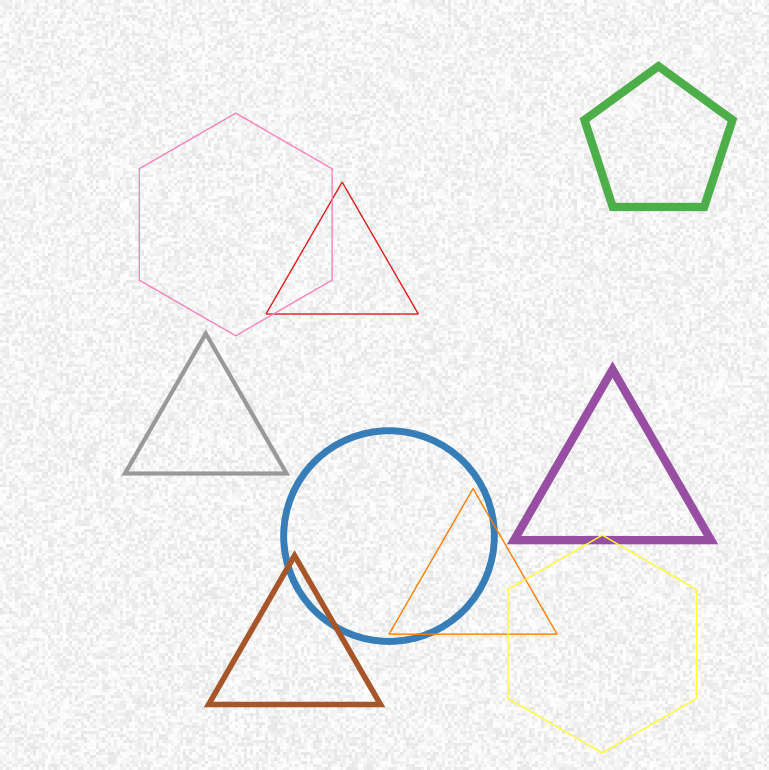[{"shape": "triangle", "thickness": 0.5, "radius": 0.57, "center": [0.444, 0.649]}, {"shape": "circle", "thickness": 2.5, "radius": 0.68, "center": [0.505, 0.304]}, {"shape": "pentagon", "thickness": 3, "radius": 0.51, "center": [0.855, 0.813]}, {"shape": "triangle", "thickness": 3, "radius": 0.74, "center": [0.796, 0.372]}, {"shape": "triangle", "thickness": 0.5, "radius": 0.63, "center": [0.614, 0.239]}, {"shape": "hexagon", "thickness": 0.5, "radius": 0.71, "center": [0.782, 0.164]}, {"shape": "triangle", "thickness": 2, "radius": 0.64, "center": [0.383, 0.149]}, {"shape": "hexagon", "thickness": 0.5, "radius": 0.72, "center": [0.306, 0.708]}, {"shape": "triangle", "thickness": 1.5, "radius": 0.61, "center": [0.267, 0.446]}]